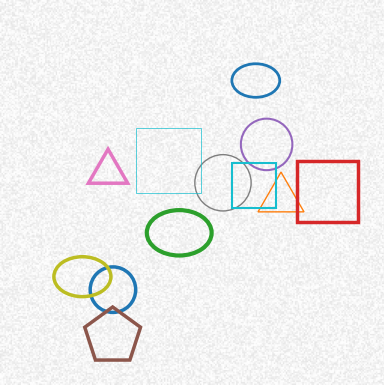[{"shape": "oval", "thickness": 2, "radius": 0.31, "center": [0.664, 0.791]}, {"shape": "circle", "thickness": 2.5, "radius": 0.3, "center": [0.293, 0.248]}, {"shape": "triangle", "thickness": 1, "radius": 0.34, "center": [0.73, 0.484]}, {"shape": "oval", "thickness": 3, "radius": 0.42, "center": [0.465, 0.395]}, {"shape": "square", "thickness": 2.5, "radius": 0.4, "center": [0.851, 0.502]}, {"shape": "circle", "thickness": 1.5, "radius": 0.33, "center": [0.693, 0.625]}, {"shape": "pentagon", "thickness": 2.5, "radius": 0.38, "center": [0.293, 0.126]}, {"shape": "triangle", "thickness": 2.5, "radius": 0.29, "center": [0.281, 0.554]}, {"shape": "circle", "thickness": 1, "radius": 0.37, "center": [0.579, 0.525]}, {"shape": "oval", "thickness": 2.5, "radius": 0.37, "center": [0.214, 0.281]}, {"shape": "square", "thickness": 0.5, "radius": 0.42, "center": [0.438, 0.584]}, {"shape": "square", "thickness": 1.5, "radius": 0.29, "center": [0.66, 0.518]}]